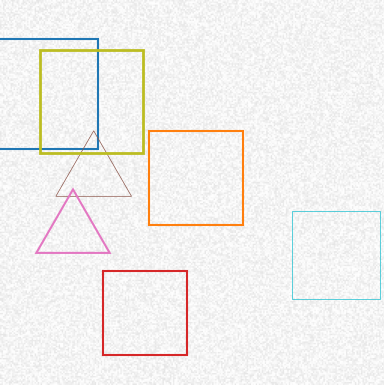[{"shape": "square", "thickness": 1.5, "radius": 0.71, "center": [0.113, 0.756]}, {"shape": "square", "thickness": 1.5, "radius": 0.61, "center": [0.509, 0.538]}, {"shape": "square", "thickness": 1.5, "radius": 0.54, "center": [0.377, 0.187]}, {"shape": "triangle", "thickness": 0.5, "radius": 0.57, "center": [0.243, 0.547]}, {"shape": "triangle", "thickness": 1.5, "radius": 0.55, "center": [0.19, 0.398]}, {"shape": "square", "thickness": 2, "radius": 0.67, "center": [0.238, 0.737]}, {"shape": "square", "thickness": 0.5, "radius": 0.57, "center": [0.874, 0.337]}]